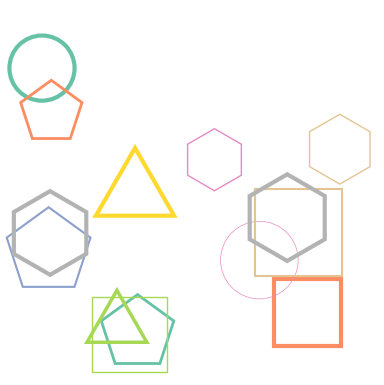[{"shape": "circle", "thickness": 3, "radius": 0.42, "center": [0.109, 0.823]}, {"shape": "pentagon", "thickness": 2, "radius": 0.49, "center": [0.357, 0.136]}, {"shape": "square", "thickness": 3, "radius": 0.44, "center": [0.798, 0.189]}, {"shape": "pentagon", "thickness": 2, "radius": 0.42, "center": [0.133, 0.708]}, {"shape": "pentagon", "thickness": 1.5, "radius": 0.57, "center": [0.126, 0.347]}, {"shape": "hexagon", "thickness": 1, "radius": 0.4, "center": [0.557, 0.585]}, {"shape": "circle", "thickness": 0.5, "radius": 0.5, "center": [0.674, 0.324]}, {"shape": "square", "thickness": 1, "radius": 0.49, "center": [0.337, 0.131]}, {"shape": "triangle", "thickness": 2.5, "radius": 0.45, "center": [0.304, 0.156]}, {"shape": "triangle", "thickness": 3, "radius": 0.59, "center": [0.351, 0.498]}, {"shape": "hexagon", "thickness": 1, "radius": 0.45, "center": [0.883, 0.613]}, {"shape": "square", "thickness": 1.5, "radius": 0.56, "center": [0.775, 0.397]}, {"shape": "hexagon", "thickness": 3, "radius": 0.56, "center": [0.746, 0.435]}, {"shape": "hexagon", "thickness": 3, "radius": 0.54, "center": [0.13, 0.395]}]